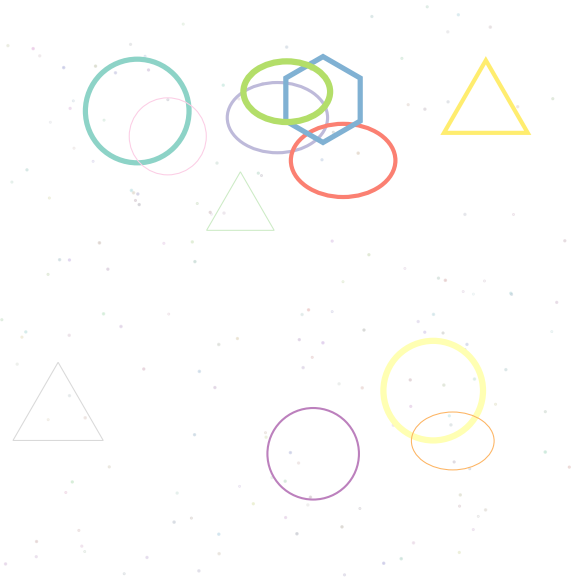[{"shape": "circle", "thickness": 2.5, "radius": 0.45, "center": [0.238, 0.807]}, {"shape": "circle", "thickness": 3, "radius": 0.43, "center": [0.75, 0.323]}, {"shape": "oval", "thickness": 1.5, "radius": 0.43, "center": [0.48, 0.795]}, {"shape": "oval", "thickness": 2, "radius": 0.45, "center": [0.594, 0.721]}, {"shape": "hexagon", "thickness": 2.5, "radius": 0.37, "center": [0.559, 0.827]}, {"shape": "oval", "thickness": 0.5, "radius": 0.36, "center": [0.784, 0.236]}, {"shape": "oval", "thickness": 3, "radius": 0.38, "center": [0.497, 0.84]}, {"shape": "circle", "thickness": 0.5, "radius": 0.33, "center": [0.29, 0.763]}, {"shape": "triangle", "thickness": 0.5, "radius": 0.45, "center": [0.101, 0.282]}, {"shape": "circle", "thickness": 1, "radius": 0.4, "center": [0.542, 0.213]}, {"shape": "triangle", "thickness": 0.5, "radius": 0.34, "center": [0.416, 0.634]}, {"shape": "triangle", "thickness": 2, "radius": 0.42, "center": [0.841, 0.811]}]